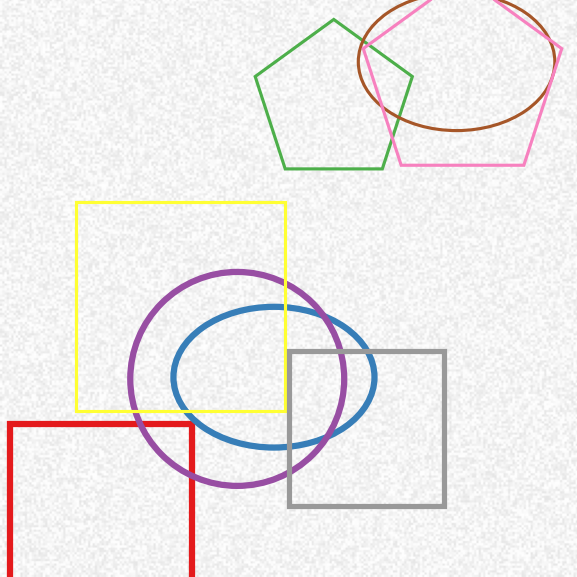[{"shape": "square", "thickness": 3, "radius": 0.79, "center": [0.176, 0.107]}, {"shape": "oval", "thickness": 3, "radius": 0.87, "center": [0.474, 0.346]}, {"shape": "pentagon", "thickness": 1.5, "radius": 0.72, "center": [0.578, 0.822]}, {"shape": "circle", "thickness": 3, "radius": 0.93, "center": [0.411, 0.343]}, {"shape": "square", "thickness": 1.5, "radius": 0.91, "center": [0.312, 0.469]}, {"shape": "oval", "thickness": 1.5, "radius": 0.85, "center": [0.791, 0.892]}, {"shape": "pentagon", "thickness": 1.5, "radius": 0.9, "center": [0.801, 0.859]}, {"shape": "square", "thickness": 2.5, "radius": 0.67, "center": [0.634, 0.257]}]